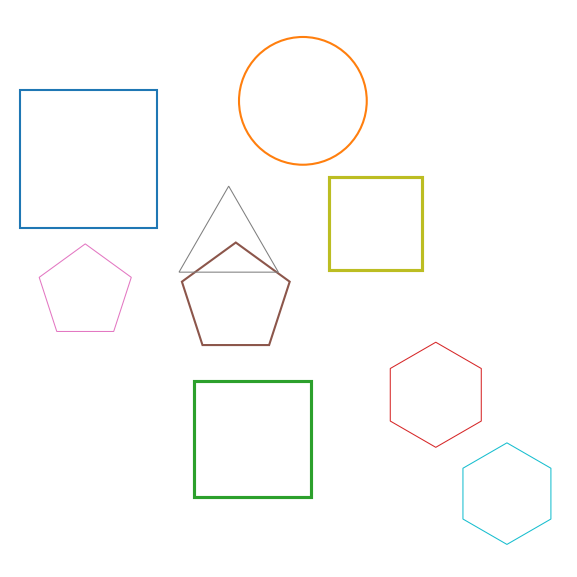[{"shape": "square", "thickness": 1, "radius": 0.6, "center": [0.153, 0.724]}, {"shape": "circle", "thickness": 1, "radius": 0.55, "center": [0.524, 0.824]}, {"shape": "square", "thickness": 1.5, "radius": 0.5, "center": [0.437, 0.239]}, {"shape": "hexagon", "thickness": 0.5, "radius": 0.45, "center": [0.755, 0.316]}, {"shape": "pentagon", "thickness": 1, "radius": 0.49, "center": [0.408, 0.481]}, {"shape": "pentagon", "thickness": 0.5, "radius": 0.42, "center": [0.148, 0.493]}, {"shape": "triangle", "thickness": 0.5, "radius": 0.5, "center": [0.396, 0.578]}, {"shape": "square", "thickness": 1.5, "radius": 0.4, "center": [0.65, 0.612]}, {"shape": "hexagon", "thickness": 0.5, "radius": 0.44, "center": [0.878, 0.144]}]